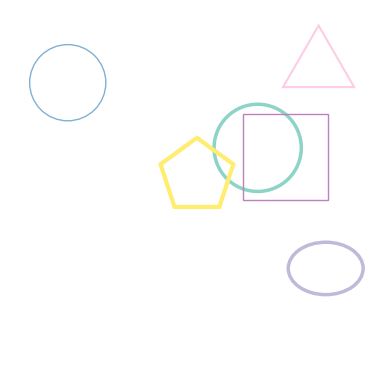[{"shape": "circle", "thickness": 2.5, "radius": 0.57, "center": [0.669, 0.616]}, {"shape": "oval", "thickness": 2.5, "radius": 0.49, "center": [0.846, 0.303]}, {"shape": "circle", "thickness": 1, "radius": 0.49, "center": [0.176, 0.785]}, {"shape": "triangle", "thickness": 1.5, "radius": 0.53, "center": [0.828, 0.827]}, {"shape": "square", "thickness": 1, "radius": 0.56, "center": [0.742, 0.592]}, {"shape": "pentagon", "thickness": 3, "radius": 0.5, "center": [0.511, 0.543]}]